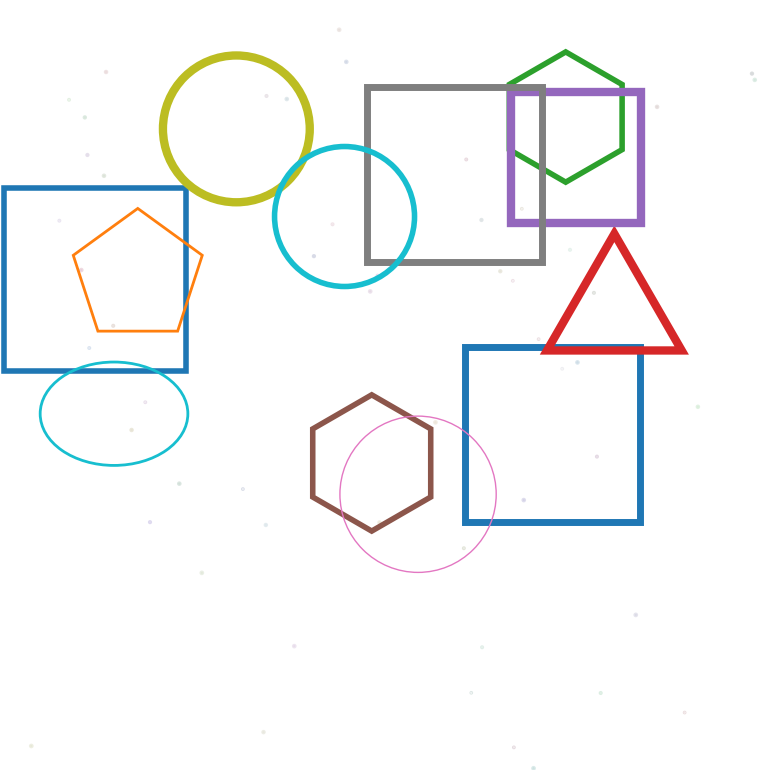[{"shape": "square", "thickness": 2, "radius": 0.59, "center": [0.123, 0.637]}, {"shape": "square", "thickness": 2.5, "radius": 0.57, "center": [0.717, 0.436]}, {"shape": "pentagon", "thickness": 1, "radius": 0.44, "center": [0.179, 0.641]}, {"shape": "hexagon", "thickness": 2, "radius": 0.42, "center": [0.735, 0.848]}, {"shape": "triangle", "thickness": 3, "radius": 0.5, "center": [0.798, 0.595]}, {"shape": "square", "thickness": 3, "radius": 0.42, "center": [0.748, 0.795]}, {"shape": "hexagon", "thickness": 2, "radius": 0.44, "center": [0.483, 0.399]}, {"shape": "circle", "thickness": 0.5, "radius": 0.51, "center": [0.543, 0.358]}, {"shape": "square", "thickness": 2.5, "radius": 0.57, "center": [0.591, 0.773]}, {"shape": "circle", "thickness": 3, "radius": 0.48, "center": [0.307, 0.833]}, {"shape": "oval", "thickness": 1, "radius": 0.48, "center": [0.148, 0.463]}, {"shape": "circle", "thickness": 2, "radius": 0.45, "center": [0.447, 0.719]}]